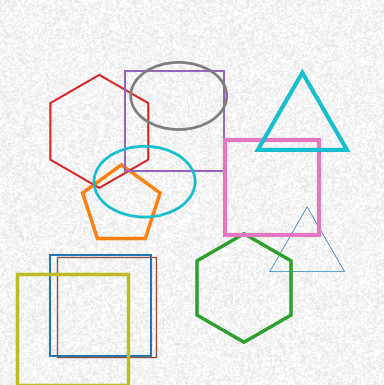[{"shape": "square", "thickness": 1.5, "radius": 0.65, "center": [0.261, 0.207]}, {"shape": "triangle", "thickness": 0.5, "radius": 0.56, "center": [0.798, 0.35]}, {"shape": "pentagon", "thickness": 2.5, "radius": 0.53, "center": [0.315, 0.466]}, {"shape": "hexagon", "thickness": 2.5, "radius": 0.7, "center": [0.634, 0.252]}, {"shape": "hexagon", "thickness": 1.5, "radius": 0.73, "center": [0.258, 0.659]}, {"shape": "square", "thickness": 1.5, "radius": 0.65, "center": [0.454, 0.685]}, {"shape": "square", "thickness": 1, "radius": 0.65, "center": [0.276, 0.203]}, {"shape": "square", "thickness": 3, "radius": 0.61, "center": [0.706, 0.513]}, {"shape": "oval", "thickness": 2, "radius": 0.62, "center": [0.464, 0.751]}, {"shape": "square", "thickness": 2.5, "radius": 0.72, "center": [0.189, 0.145]}, {"shape": "oval", "thickness": 2, "radius": 0.66, "center": [0.376, 0.528]}, {"shape": "triangle", "thickness": 3, "radius": 0.67, "center": [0.785, 0.677]}]